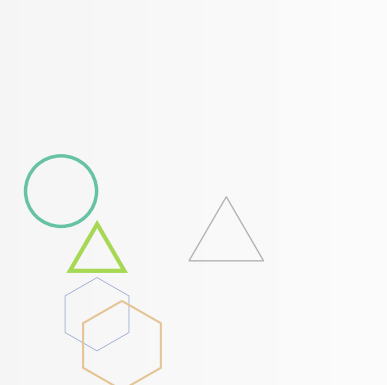[{"shape": "circle", "thickness": 2.5, "radius": 0.46, "center": [0.158, 0.504]}, {"shape": "hexagon", "thickness": 0.5, "radius": 0.48, "center": [0.25, 0.184]}, {"shape": "triangle", "thickness": 3, "radius": 0.41, "center": [0.251, 0.337]}, {"shape": "hexagon", "thickness": 1.5, "radius": 0.58, "center": [0.315, 0.103]}, {"shape": "triangle", "thickness": 1, "radius": 0.56, "center": [0.584, 0.378]}]